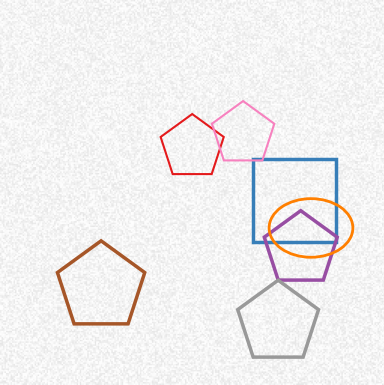[{"shape": "pentagon", "thickness": 1.5, "radius": 0.43, "center": [0.499, 0.618]}, {"shape": "square", "thickness": 2.5, "radius": 0.54, "center": [0.766, 0.479]}, {"shape": "pentagon", "thickness": 2.5, "radius": 0.5, "center": [0.781, 0.353]}, {"shape": "oval", "thickness": 2, "radius": 0.54, "center": [0.808, 0.408]}, {"shape": "pentagon", "thickness": 2.5, "radius": 0.6, "center": [0.263, 0.255]}, {"shape": "pentagon", "thickness": 1.5, "radius": 0.43, "center": [0.631, 0.652]}, {"shape": "pentagon", "thickness": 2.5, "radius": 0.55, "center": [0.722, 0.162]}]